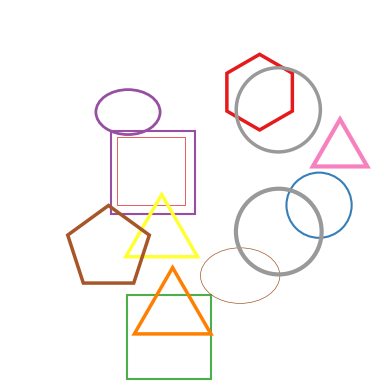[{"shape": "square", "thickness": 0.5, "radius": 0.44, "center": [0.391, 0.556]}, {"shape": "hexagon", "thickness": 2.5, "radius": 0.49, "center": [0.674, 0.761]}, {"shape": "circle", "thickness": 1.5, "radius": 0.42, "center": [0.829, 0.467]}, {"shape": "square", "thickness": 1.5, "radius": 0.55, "center": [0.439, 0.124]}, {"shape": "square", "thickness": 1.5, "radius": 0.54, "center": [0.397, 0.552]}, {"shape": "oval", "thickness": 2, "radius": 0.42, "center": [0.332, 0.709]}, {"shape": "triangle", "thickness": 2.5, "radius": 0.57, "center": [0.448, 0.19]}, {"shape": "triangle", "thickness": 2.5, "radius": 0.54, "center": [0.42, 0.387]}, {"shape": "oval", "thickness": 0.5, "radius": 0.52, "center": [0.624, 0.284]}, {"shape": "pentagon", "thickness": 2.5, "radius": 0.56, "center": [0.282, 0.355]}, {"shape": "triangle", "thickness": 3, "radius": 0.41, "center": [0.883, 0.608]}, {"shape": "circle", "thickness": 2.5, "radius": 0.55, "center": [0.723, 0.715]}, {"shape": "circle", "thickness": 3, "radius": 0.56, "center": [0.724, 0.399]}]